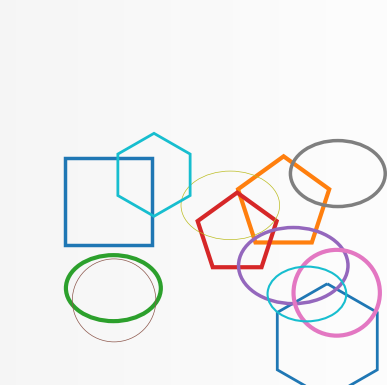[{"shape": "square", "thickness": 2.5, "radius": 0.57, "center": [0.28, 0.476]}, {"shape": "hexagon", "thickness": 2, "radius": 0.74, "center": [0.845, 0.114]}, {"shape": "pentagon", "thickness": 3, "radius": 0.62, "center": [0.732, 0.47]}, {"shape": "oval", "thickness": 3, "radius": 0.61, "center": [0.293, 0.252]}, {"shape": "pentagon", "thickness": 3, "radius": 0.54, "center": [0.612, 0.393]}, {"shape": "oval", "thickness": 2.5, "radius": 0.71, "center": [0.757, 0.31]}, {"shape": "circle", "thickness": 0.5, "radius": 0.54, "center": [0.294, 0.22]}, {"shape": "circle", "thickness": 3, "radius": 0.56, "center": [0.869, 0.24]}, {"shape": "oval", "thickness": 2.5, "radius": 0.61, "center": [0.872, 0.549]}, {"shape": "oval", "thickness": 0.5, "radius": 0.64, "center": [0.594, 0.467]}, {"shape": "oval", "thickness": 1.5, "radius": 0.51, "center": [0.792, 0.236]}, {"shape": "hexagon", "thickness": 2, "radius": 0.54, "center": [0.397, 0.546]}]